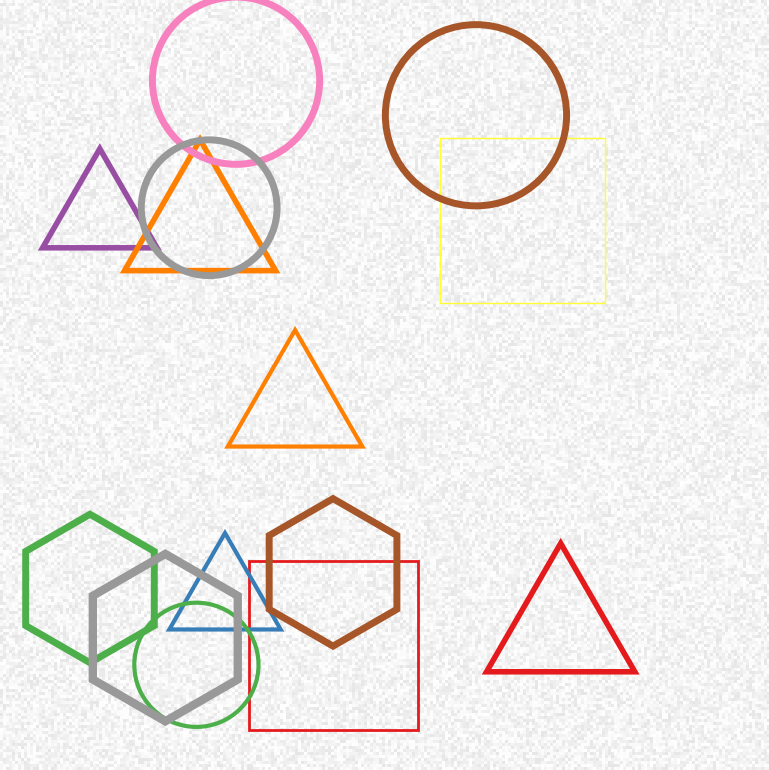[{"shape": "square", "thickness": 1, "radius": 0.55, "center": [0.433, 0.162]}, {"shape": "triangle", "thickness": 2, "radius": 0.56, "center": [0.728, 0.183]}, {"shape": "triangle", "thickness": 1.5, "radius": 0.42, "center": [0.292, 0.224]}, {"shape": "circle", "thickness": 1.5, "radius": 0.4, "center": [0.255, 0.137]}, {"shape": "hexagon", "thickness": 2.5, "radius": 0.48, "center": [0.117, 0.236]}, {"shape": "triangle", "thickness": 2, "radius": 0.43, "center": [0.13, 0.721]}, {"shape": "triangle", "thickness": 1.5, "radius": 0.5, "center": [0.383, 0.471]}, {"shape": "triangle", "thickness": 2, "radius": 0.57, "center": [0.26, 0.705]}, {"shape": "square", "thickness": 0.5, "radius": 0.54, "center": [0.679, 0.714]}, {"shape": "circle", "thickness": 2.5, "radius": 0.59, "center": [0.618, 0.85]}, {"shape": "hexagon", "thickness": 2.5, "radius": 0.48, "center": [0.433, 0.257]}, {"shape": "circle", "thickness": 2.5, "radius": 0.54, "center": [0.307, 0.895]}, {"shape": "hexagon", "thickness": 3, "radius": 0.54, "center": [0.215, 0.172]}, {"shape": "circle", "thickness": 2.5, "radius": 0.44, "center": [0.272, 0.73]}]